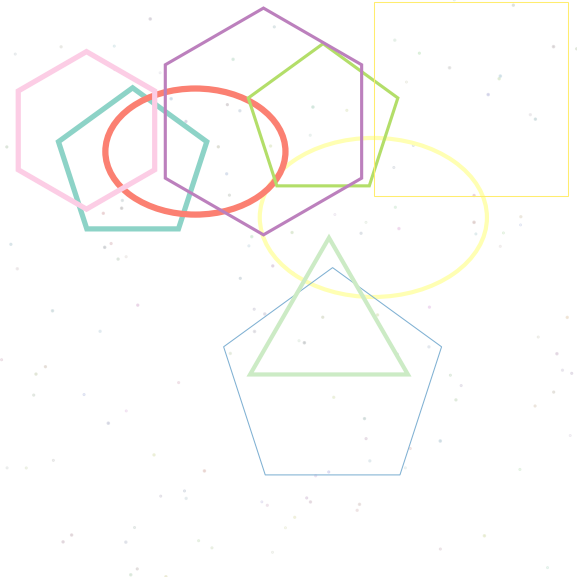[{"shape": "pentagon", "thickness": 2.5, "radius": 0.68, "center": [0.23, 0.712]}, {"shape": "oval", "thickness": 2, "radius": 0.98, "center": [0.646, 0.623]}, {"shape": "oval", "thickness": 3, "radius": 0.78, "center": [0.338, 0.737]}, {"shape": "pentagon", "thickness": 0.5, "radius": 0.99, "center": [0.576, 0.337]}, {"shape": "pentagon", "thickness": 1.5, "radius": 0.68, "center": [0.559, 0.787]}, {"shape": "hexagon", "thickness": 2.5, "radius": 0.68, "center": [0.15, 0.773]}, {"shape": "hexagon", "thickness": 1.5, "radius": 0.98, "center": [0.456, 0.789]}, {"shape": "triangle", "thickness": 2, "radius": 0.79, "center": [0.57, 0.43]}, {"shape": "square", "thickness": 0.5, "radius": 0.84, "center": [0.816, 0.828]}]